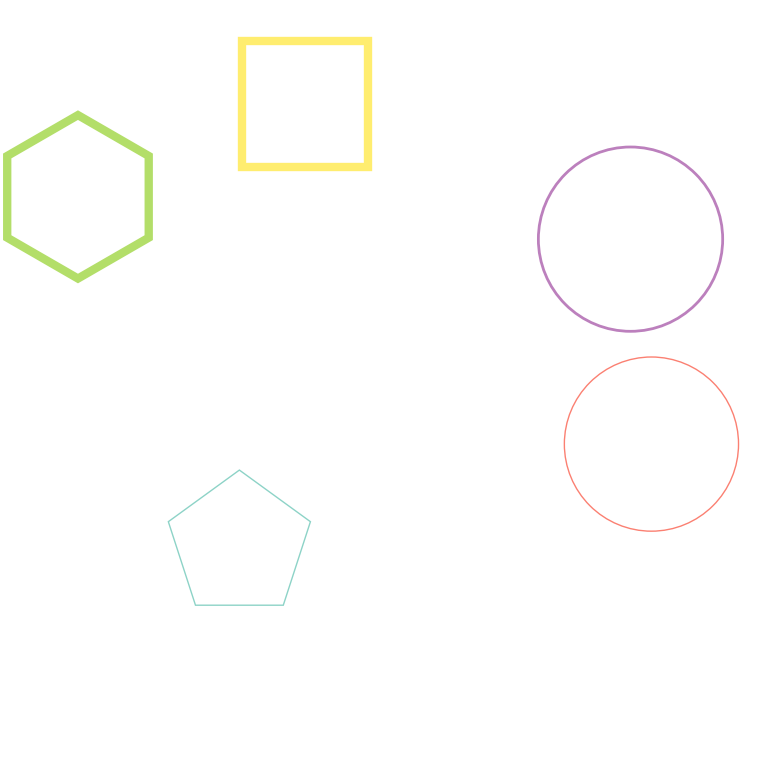[{"shape": "pentagon", "thickness": 0.5, "radius": 0.49, "center": [0.311, 0.292]}, {"shape": "circle", "thickness": 0.5, "radius": 0.57, "center": [0.846, 0.423]}, {"shape": "hexagon", "thickness": 3, "radius": 0.53, "center": [0.101, 0.744]}, {"shape": "circle", "thickness": 1, "radius": 0.6, "center": [0.819, 0.689]}, {"shape": "square", "thickness": 3, "radius": 0.41, "center": [0.397, 0.865]}]